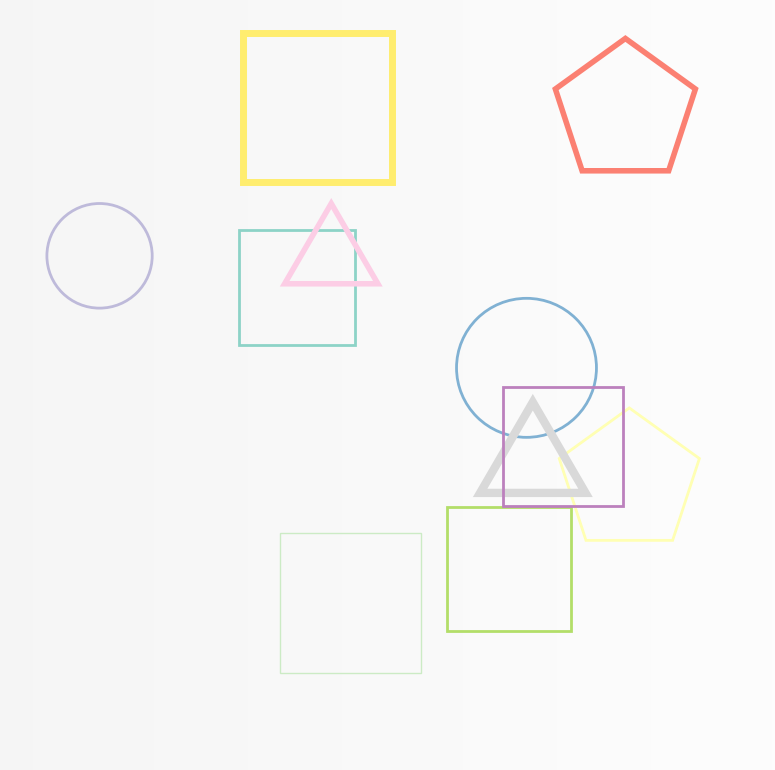[{"shape": "square", "thickness": 1, "radius": 0.37, "center": [0.384, 0.627]}, {"shape": "pentagon", "thickness": 1, "radius": 0.48, "center": [0.812, 0.375]}, {"shape": "circle", "thickness": 1, "radius": 0.34, "center": [0.128, 0.668]}, {"shape": "pentagon", "thickness": 2, "radius": 0.47, "center": [0.807, 0.855]}, {"shape": "circle", "thickness": 1, "radius": 0.45, "center": [0.679, 0.522]}, {"shape": "square", "thickness": 1, "radius": 0.4, "center": [0.657, 0.261]}, {"shape": "triangle", "thickness": 2, "radius": 0.35, "center": [0.427, 0.666]}, {"shape": "triangle", "thickness": 3, "radius": 0.39, "center": [0.688, 0.399]}, {"shape": "square", "thickness": 1, "radius": 0.39, "center": [0.726, 0.42]}, {"shape": "square", "thickness": 0.5, "radius": 0.45, "center": [0.452, 0.217]}, {"shape": "square", "thickness": 2.5, "radius": 0.48, "center": [0.41, 0.86]}]